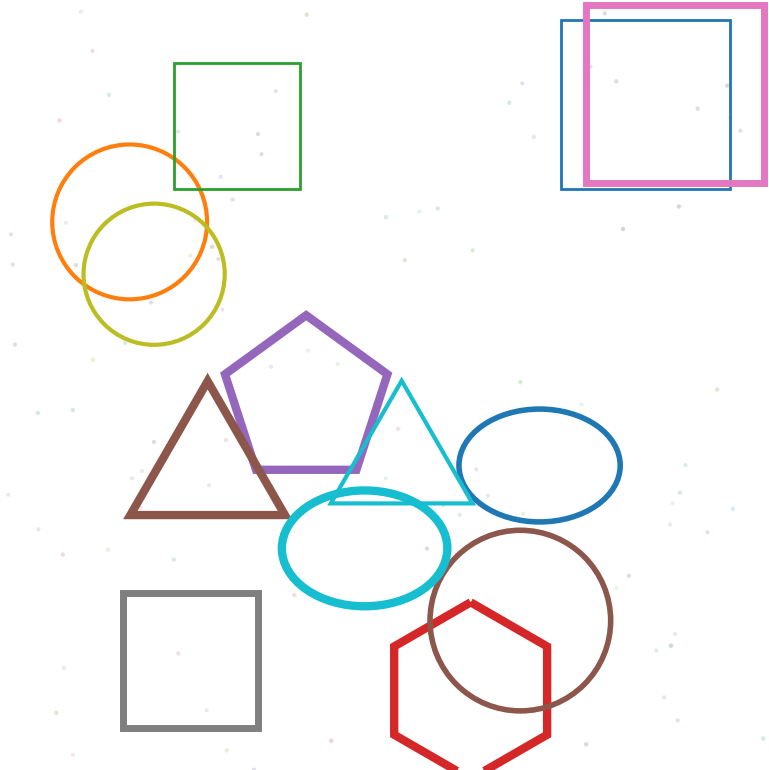[{"shape": "oval", "thickness": 2, "radius": 0.52, "center": [0.701, 0.395]}, {"shape": "square", "thickness": 1, "radius": 0.55, "center": [0.838, 0.864]}, {"shape": "circle", "thickness": 1.5, "radius": 0.5, "center": [0.168, 0.712]}, {"shape": "square", "thickness": 1, "radius": 0.41, "center": [0.307, 0.836]}, {"shape": "hexagon", "thickness": 3, "radius": 0.57, "center": [0.611, 0.103]}, {"shape": "pentagon", "thickness": 3, "radius": 0.55, "center": [0.398, 0.48]}, {"shape": "circle", "thickness": 2, "radius": 0.59, "center": [0.676, 0.194]}, {"shape": "triangle", "thickness": 3, "radius": 0.58, "center": [0.27, 0.389]}, {"shape": "square", "thickness": 2.5, "radius": 0.58, "center": [0.877, 0.878]}, {"shape": "square", "thickness": 2.5, "radius": 0.44, "center": [0.248, 0.142]}, {"shape": "circle", "thickness": 1.5, "radius": 0.46, "center": [0.2, 0.644]}, {"shape": "triangle", "thickness": 1.5, "radius": 0.53, "center": [0.522, 0.399]}, {"shape": "oval", "thickness": 3, "radius": 0.54, "center": [0.474, 0.288]}]